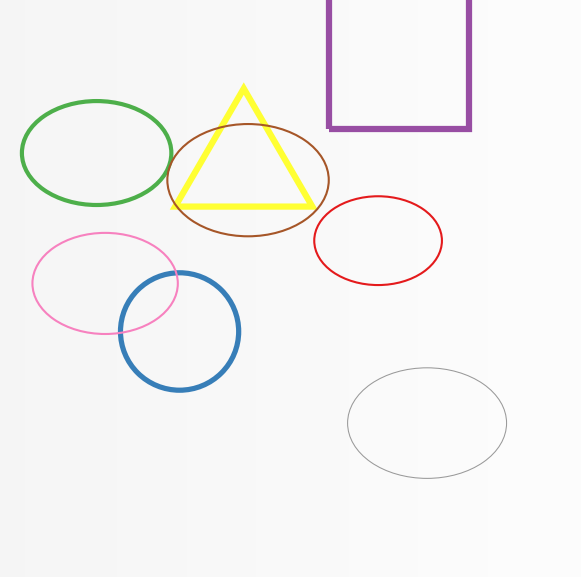[{"shape": "oval", "thickness": 1, "radius": 0.55, "center": [0.65, 0.582]}, {"shape": "circle", "thickness": 2.5, "radius": 0.51, "center": [0.309, 0.425]}, {"shape": "oval", "thickness": 2, "radius": 0.64, "center": [0.166, 0.734]}, {"shape": "square", "thickness": 3, "radius": 0.61, "center": [0.686, 0.898]}, {"shape": "triangle", "thickness": 3, "radius": 0.68, "center": [0.419, 0.71]}, {"shape": "oval", "thickness": 1, "radius": 0.69, "center": [0.427, 0.687]}, {"shape": "oval", "thickness": 1, "radius": 0.63, "center": [0.181, 0.508]}, {"shape": "oval", "thickness": 0.5, "radius": 0.68, "center": [0.735, 0.267]}]